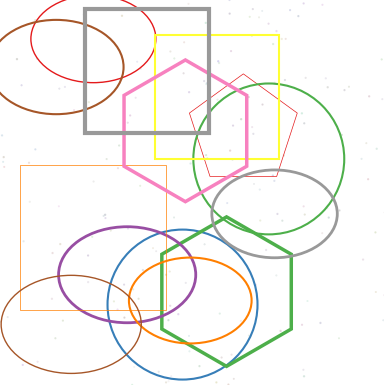[{"shape": "pentagon", "thickness": 0.5, "radius": 0.74, "center": [0.632, 0.661]}, {"shape": "oval", "thickness": 1, "radius": 0.81, "center": [0.243, 0.899]}, {"shape": "circle", "thickness": 1.5, "radius": 0.97, "center": [0.474, 0.209]}, {"shape": "hexagon", "thickness": 2.5, "radius": 0.97, "center": [0.588, 0.243]}, {"shape": "circle", "thickness": 1.5, "radius": 0.98, "center": [0.698, 0.587]}, {"shape": "oval", "thickness": 2, "radius": 0.89, "center": [0.33, 0.286]}, {"shape": "square", "thickness": 0.5, "radius": 0.94, "center": [0.241, 0.384]}, {"shape": "oval", "thickness": 1.5, "radius": 0.8, "center": [0.494, 0.219]}, {"shape": "square", "thickness": 1.5, "radius": 0.81, "center": [0.563, 0.749]}, {"shape": "oval", "thickness": 1.5, "radius": 0.87, "center": [0.146, 0.826]}, {"shape": "oval", "thickness": 1, "radius": 0.91, "center": [0.185, 0.157]}, {"shape": "hexagon", "thickness": 2.5, "radius": 0.92, "center": [0.482, 0.66]}, {"shape": "square", "thickness": 3, "radius": 0.81, "center": [0.381, 0.815]}, {"shape": "oval", "thickness": 2, "radius": 0.81, "center": [0.713, 0.445]}]